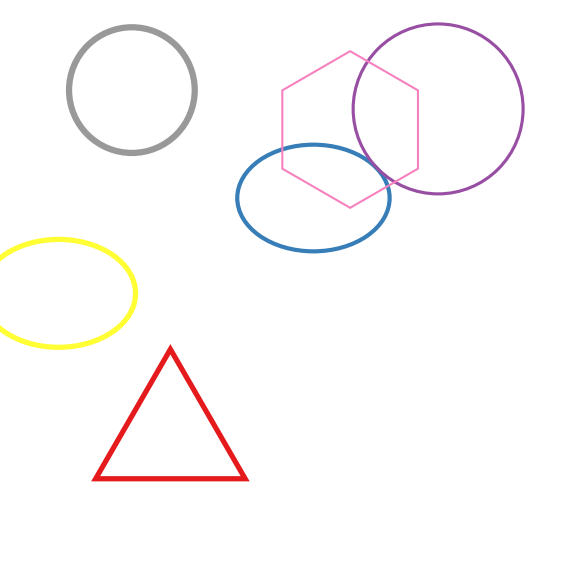[{"shape": "triangle", "thickness": 2.5, "radius": 0.75, "center": [0.295, 0.245]}, {"shape": "oval", "thickness": 2, "radius": 0.66, "center": [0.543, 0.656]}, {"shape": "circle", "thickness": 1.5, "radius": 0.74, "center": [0.759, 0.811]}, {"shape": "oval", "thickness": 2.5, "radius": 0.67, "center": [0.101, 0.491]}, {"shape": "hexagon", "thickness": 1, "radius": 0.68, "center": [0.606, 0.775]}, {"shape": "circle", "thickness": 3, "radius": 0.54, "center": [0.228, 0.843]}]